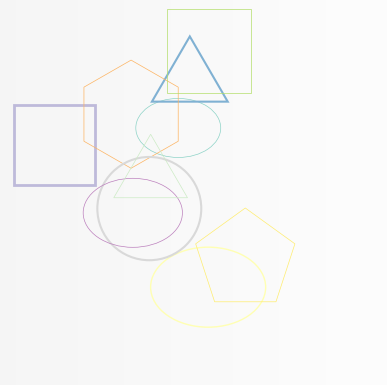[{"shape": "oval", "thickness": 0.5, "radius": 0.55, "center": [0.46, 0.668]}, {"shape": "oval", "thickness": 1, "radius": 0.74, "center": [0.537, 0.254]}, {"shape": "square", "thickness": 2, "radius": 0.52, "center": [0.14, 0.624]}, {"shape": "triangle", "thickness": 1.5, "radius": 0.56, "center": [0.49, 0.792]}, {"shape": "hexagon", "thickness": 0.5, "radius": 0.7, "center": [0.338, 0.703]}, {"shape": "square", "thickness": 0.5, "radius": 0.54, "center": [0.539, 0.868]}, {"shape": "circle", "thickness": 1.5, "radius": 0.67, "center": [0.385, 0.458]}, {"shape": "oval", "thickness": 0.5, "radius": 0.64, "center": [0.343, 0.447]}, {"shape": "triangle", "thickness": 0.5, "radius": 0.55, "center": [0.389, 0.541]}, {"shape": "pentagon", "thickness": 0.5, "radius": 0.67, "center": [0.633, 0.325]}]